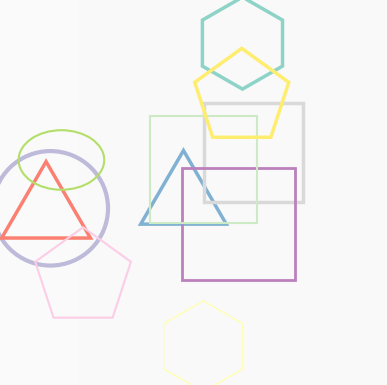[{"shape": "hexagon", "thickness": 2.5, "radius": 0.6, "center": [0.626, 0.888]}, {"shape": "hexagon", "thickness": 1, "radius": 0.59, "center": [0.525, 0.101]}, {"shape": "circle", "thickness": 3, "radius": 0.74, "center": [0.13, 0.459]}, {"shape": "triangle", "thickness": 2.5, "radius": 0.66, "center": [0.119, 0.448]}, {"shape": "triangle", "thickness": 2.5, "radius": 0.64, "center": [0.474, 0.482]}, {"shape": "oval", "thickness": 1.5, "radius": 0.55, "center": [0.158, 0.584]}, {"shape": "pentagon", "thickness": 1.5, "radius": 0.65, "center": [0.214, 0.28]}, {"shape": "square", "thickness": 2.5, "radius": 0.64, "center": [0.654, 0.603]}, {"shape": "square", "thickness": 2, "radius": 0.72, "center": [0.615, 0.418]}, {"shape": "square", "thickness": 1.5, "radius": 0.69, "center": [0.525, 0.56]}, {"shape": "pentagon", "thickness": 2.5, "radius": 0.64, "center": [0.624, 0.747]}]